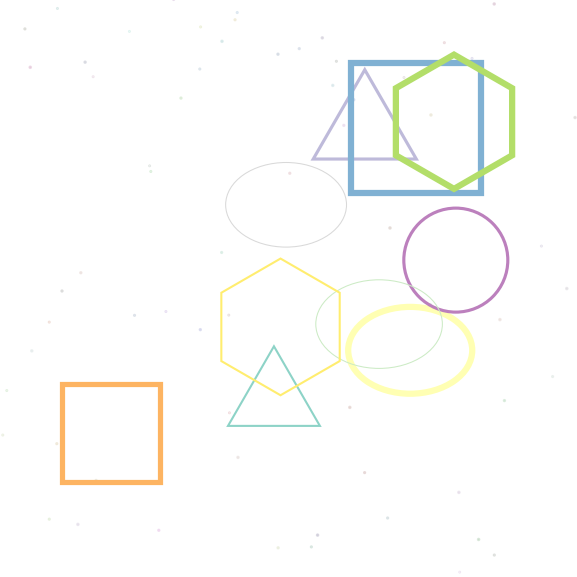[{"shape": "triangle", "thickness": 1, "radius": 0.46, "center": [0.474, 0.308]}, {"shape": "oval", "thickness": 3, "radius": 0.54, "center": [0.71, 0.393]}, {"shape": "triangle", "thickness": 1.5, "radius": 0.52, "center": [0.632, 0.775]}, {"shape": "square", "thickness": 3, "radius": 0.56, "center": [0.721, 0.778]}, {"shape": "square", "thickness": 2.5, "radius": 0.42, "center": [0.192, 0.249]}, {"shape": "hexagon", "thickness": 3, "radius": 0.58, "center": [0.786, 0.788]}, {"shape": "oval", "thickness": 0.5, "radius": 0.52, "center": [0.495, 0.645]}, {"shape": "circle", "thickness": 1.5, "radius": 0.45, "center": [0.789, 0.549]}, {"shape": "oval", "thickness": 0.5, "radius": 0.55, "center": [0.656, 0.438]}, {"shape": "hexagon", "thickness": 1, "radius": 0.59, "center": [0.486, 0.433]}]